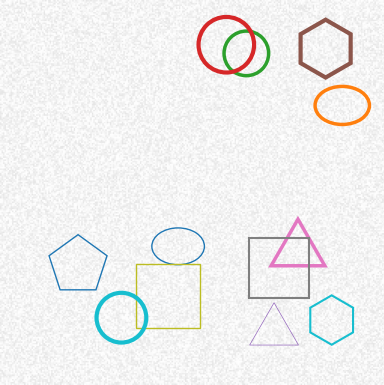[{"shape": "pentagon", "thickness": 1, "radius": 0.4, "center": [0.203, 0.311]}, {"shape": "oval", "thickness": 1, "radius": 0.34, "center": [0.463, 0.36]}, {"shape": "oval", "thickness": 2.5, "radius": 0.35, "center": [0.889, 0.726]}, {"shape": "circle", "thickness": 2.5, "radius": 0.29, "center": [0.64, 0.861]}, {"shape": "circle", "thickness": 3, "radius": 0.36, "center": [0.588, 0.884]}, {"shape": "triangle", "thickness": 0.5, "radius": 0.37, "center": [0.712, 0.14]}, {"shape": "hexagon", "thickness": 3, "radius": 0.38, "center": [0.846, 0.874]}, {"shape": "triangle", "thickness": 2.5, "radius": 0.4, "center": [0.774, 0.35]}, {"shape": "square", "thickness": 1.5, "radius": 0.39, "center": [0.724, 0.304]}, {"shape": "square", "thickness": 1, "radius": 0.42, "center": [0.436, 0.231]}, {"shape": "hexagon", "thickness": 1.5, "radius": 0.32, "center": [0.861, 0.169]}, {"shape": "circle", "thickness": 3, "radius": 0.32, "center": [0.315, 0.175]}]